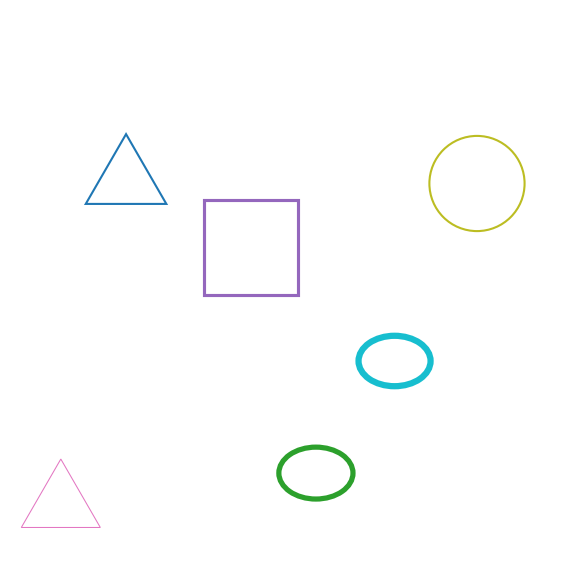[{"shape": "triangle", "thickness": 1, "radius": 0.4, "center": [0.218, 0.686]}, {"shape": "oval", "thickness": 2.5, "radius": 0.32, "center": [0.547, 0.18]}, {"shape": "square", "thickness": 1.5, "radius": 0.41, "center": [0.435, 0.571]}, {"shape": "triangle", "thickness": 0.5, "radius": 0.39, "center": [0.105, 0.125]}, {"shape": "circle", "thickness": 1, "radius": 0.41, "center": [0.826, 0.681]}, {"shape": "oval", "thickness": 3, "radius": 0.31, "center": [0.683, 0.374]}]